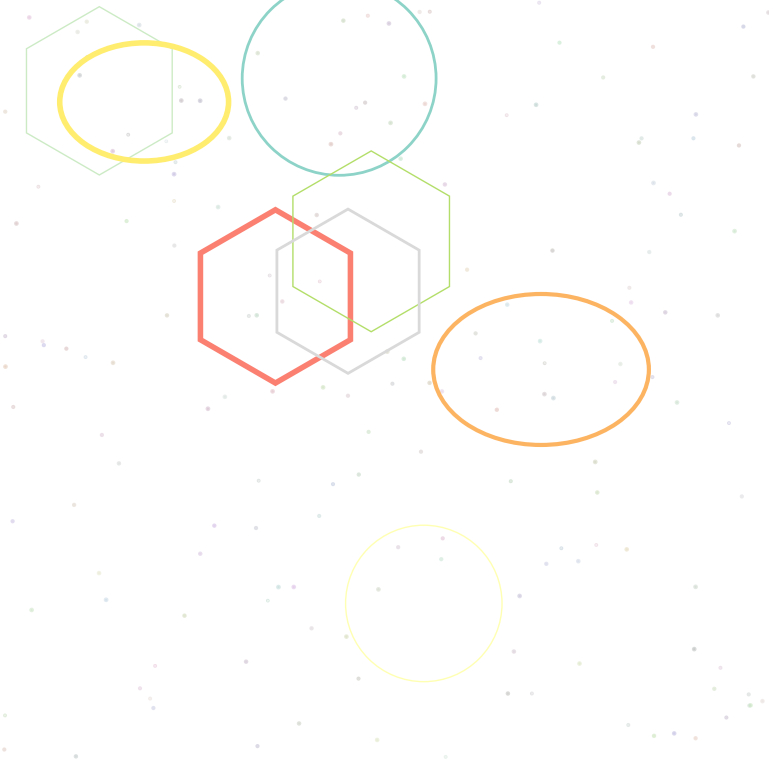[{"shape": "circle", "thickness": 1, "radius": 0.63, "center": [0.44, 0.898]}, {"shape": "circle", "thickness": 0.5, "radius": 0.51, "center": [0.55, 0.216]}, {"shape": "hexagon", "thickness": 2, "radius": 0.56, "center": [0.358, 0.615]}, {"shape": "oval", "thickness": 1.5, "radius": 0.7, "center": [0.703, 0.52]}, {"shape": "hexagon", "thickness": 0.5, "radius": 0.59, "center": [0.482, 0.687]}, {"shape": "hexagon", "thickness": 1, "radius": 0.53, "center": [0.452, 0.622]}, {"shape": "hexagon", "thickness": 0.5, "radius": 0.55, "center": [0.129, 0.882]}, {"shape": "oval", "thickness": 2, "radius": 0.55, "center": [0.187, 0.868]}]